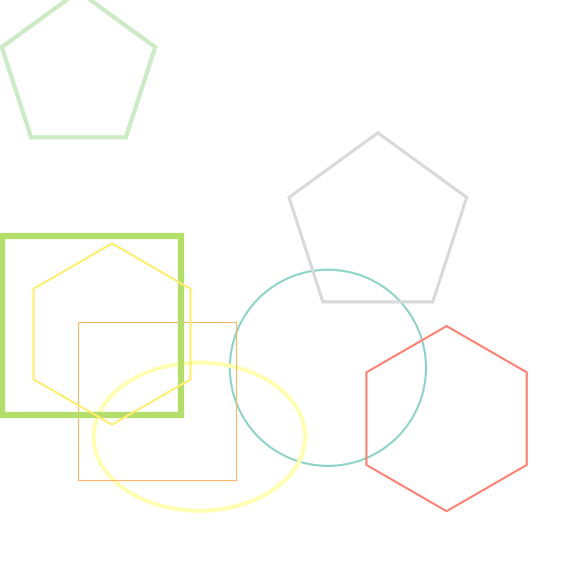[{"shape": "circle", "thickness": 1, "radius": 0.85, "center": [0.568, 0.362]}, {"shape": "oval", "thickness": 2, "radius": 0.92, "center": [0.345, 0.243]}, {"shape": "hexagon", "thickness": 1, "radius": 0.8, "center": [0.773, 0.274]}, {"shape": "square", "thickness": 0.5, "radius": 0.68, "center": [0.272, 0.304]}, {"shape": "square", "thickness": 3, "radius": 0.77, "center": [0.159, 0.436]}, {"shape": "pentagon", "thickness": 1.5, "radius": 0.81, "center": [0.654, 0.607]}, {"shape": "pentagon", "thickness": 2, "radius": 0.7, "center": [0.136, 0.874]}, {"shape": "hexagon", "thickness": 1, "radius": 0.78, "center": [0.194, 0.421]}]